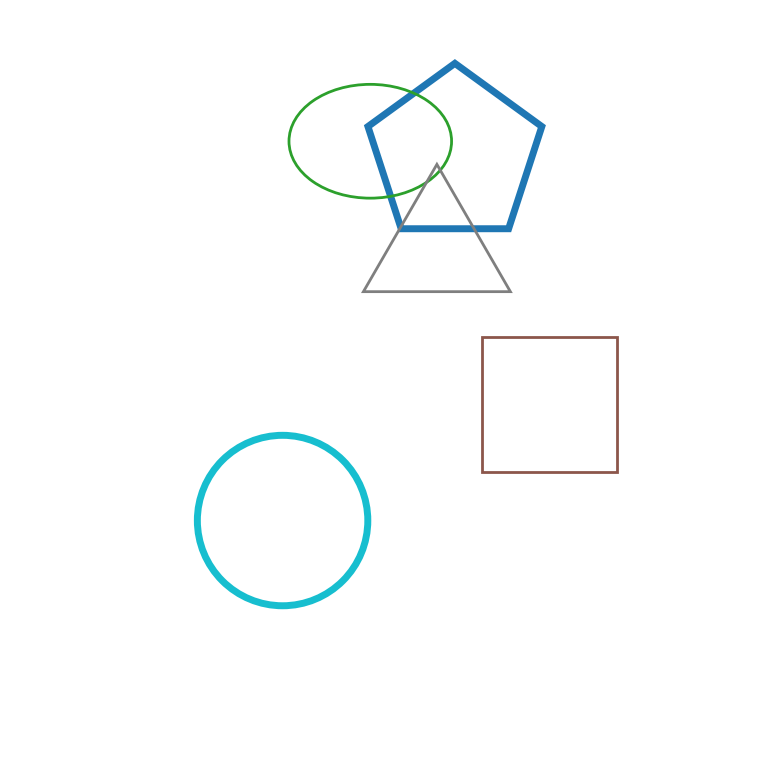[{"shape": "pentagon", "thickness": 2.5, "radius": 0.59, "center": [0.591, 0.799]}, {"shape": "oval", "thickness": 1, "radius": 0.53, "center": [0.481, 0.817]}, {"shape": "square", "thickness": 1, "radius": 0.44, "center": [0.713, 0.475]}, {"shape": "triangle", "thickness": 1, "radius": 0.55, "center": [0.567, 0.676]}, {"shape": "circle", "thickness": 2.5, "radius": 0.55, "center": [0.367, 0.324]}]